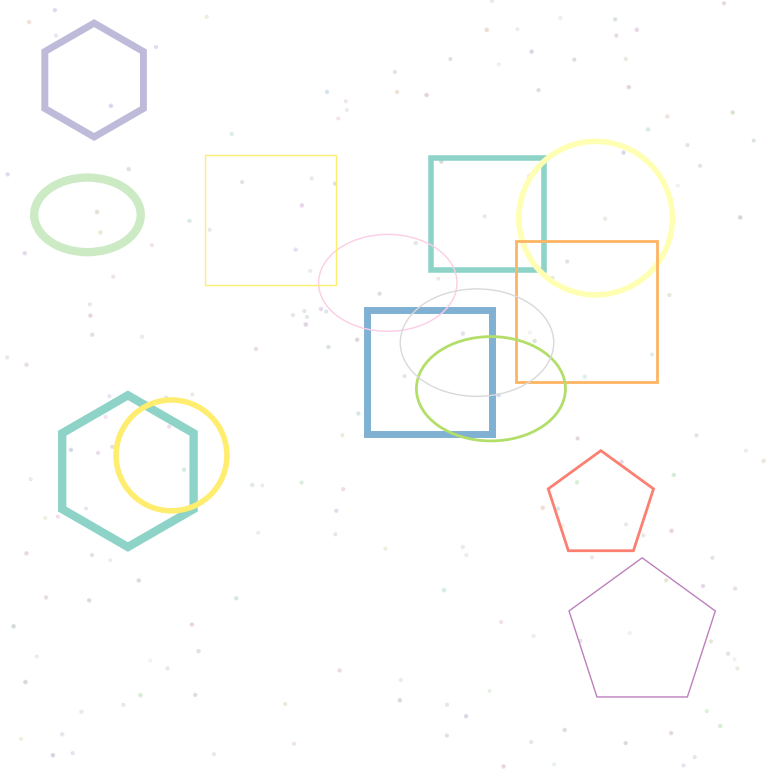[{"shape": "square", "thickness": 2, "radius": 0.37, "center": [0.633, 0.722]}, {"shape": "hexagon", "thickness": 3, "radius": 0.49, "center": [0.166, 0.388]}, {"shape": "circle", "thickness": 2, "radius": 0.5, "center": [0.774, 0.717]}, {"shape": "hexagon", "thickness": 2.5, "radius": 0.37, "center": [0.122, 0.896]}, {"shape": "pentagon", "thickness": 1, "radius": 0.36, "center": [0.78, 0.343]}, {"shape": "square", "thickness": 2.5, "radius": 0.4, "center": [0.558, 0.517]}, {"shape": "square", "thickness": 1, "radius": 0.46, "center": [0.762, 0.596]}, {"shape": "oval", "thickness": 1, "radius": 0.48, "center": [0.638, 0.495]}, {"shape": "oval", "thickness": 0.5, "radius": 0.45, "center": [0.504, 0.633]}, {"shape": "oval", "thickness": 0.5, "radius": 0.5, "center": [0.619, 0.555]}, {"shape": "pentagon", "thickness": 0.5, "radius": 0.5, "center": [0.834, 0.176]}, {"shape": "oval", "thickness": 3, "radius": 0.35, "center": [0.114, 0.721]}, {"shape": "square", "thickness": 0.5, "radius": 0.42, "center": [0.351, 0.714]}, {"shape": "circle", "thickness": 2, "radius": 0.36, "center": [0.223, 0.409]}]